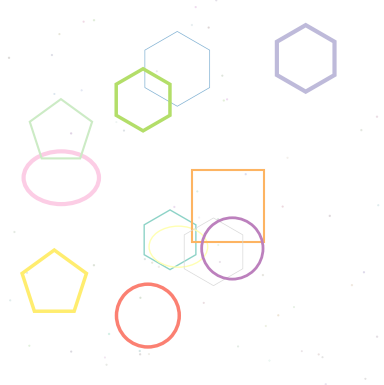[{"shape": "hexagon", "thickness": 1, "radius": 0.39, "center": [0.442, 0.377]}, {"shape": "oval", "thickness": 1, "radius": 0.38, "center": [0.463, 0.359]}, {"shape": "hexagon", "thickness": 3, "radius": 0.43, "center": [0.794, 0.848]}, {"shape": "circle", "thickness": 2.5, "radius": 0.41, "center": [0.384, 0.18]}, {"shape": "hexagon", "thickness": 0.5, "radius": 0.49, "center": [0.46, 0.821]}, {"shape": "square", "thickness": 1.5, "radius": 0.47, "center": [0.592, 0.464]}, {"shape": "hexagon", "thickness": 2.5, "radius": 0.4, "center": [0.372, 0.741]}, {"shape": "oval", "thickness": 3, "radius": 0.49, "center": [0.159, 0.538]}, {"shape": "hexagon", "thickness": 0.5, "radius": 0.44, "center": [0.555, 0.346]}, {"shape": "circle", "thickness": 2, "radius": 0.4, "center": [0.603, 0.355]}, {"shape": "pentagon", "thickness": 1.5, "radius": 0.43, "center": [0.158, 0.657]}, {"shape": "pentagon", "thickness": 2.5, "radius": 0.44, "center": [0.141, 0.263]}]